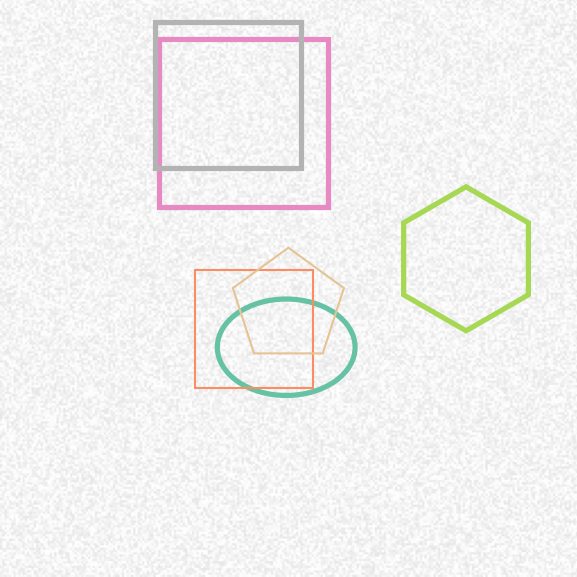[{"shape": "oval", "thickness": 2.5, "radius": 0.6, "center": [0.496, 0.398]}, {"shape": "square", "thickness": 1, "radius": 0.51, "center": [0.44, 0.43]}, {"shape": "square", "thickness": 2.5, "radius": 0.73, "center": [0.422, 0.786]}, {"shape": "hexagon", "thickness": 2.5, "radius": 0.62, "center": [0.807, 0.551]}, {"shape": "pentagon", "thickness": 1, "radius": 0.51, "center": [0.499, 0.469]}, {"shape": "square", "thickness": 2.5, "radius": 0.63, "center": [0.395, 0.835]}]